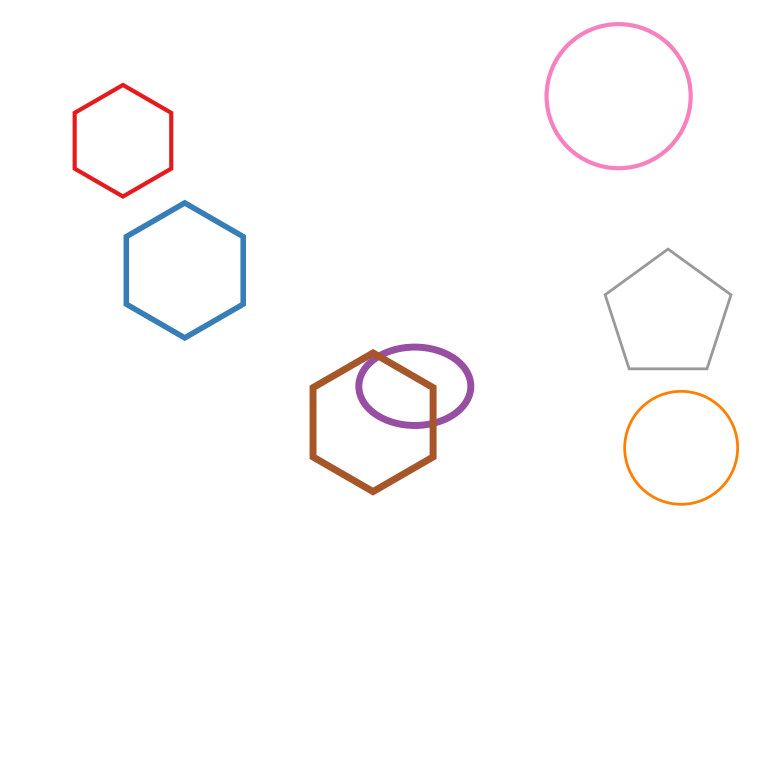[{"shape": "hexagon", "thickness": 1.5, "radius": 0.36, "center": [0.16, 0.817]}, {"shape": "hexagon", "thickness": 2, "radius": 0.44, "center": [0.24, 0.649]}, {"shape": "oval", "thickness": 2.5, "radius": 0.36, "center": [0.539, 0.498]}, {"shape": "circle", "thickness": 1, "radius": 0.37, "center": [0.885, 0.418]}, {"shape": "hexagon", "thickness": 2.5, "radius": 0.45, "center": [0.484, 0.452]}, {"shape": "circle", "thickness": 1.5, "radius": 0.47, "center": [0.803, 0.875]}, {"shape": "pentagon", "thickness": 1, "radius": 0.43, "center": [0.868, 0.591]}]